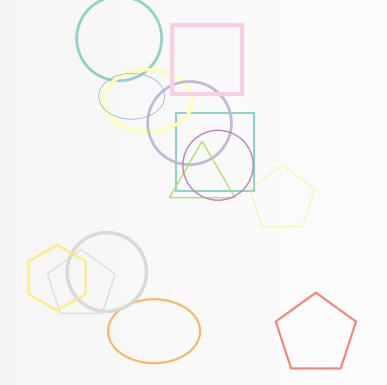[{"shape": "square", "thickness": 1.5, "radius": 0.51, "center": [0.555, 0.605]}, {"shape": "circle", "thickness": 2, "radius": 0.55, "center": [0.308, 0.9]}, {"shape": "oval", "thickness": 2.5, "radius": 0.57, "center": [0.382, 0.738]}, {"shape": "circle", "thickness": 2, "radius": 0.54, "center": [0.489, 0.68]}, {"shape": "pentagon", "thickness": 1.5, "radius": 0.54, "center": [0.815, 0.131]}, {"shape": "oval", "thickness": 0.5, "radius": 0.43, "center": [0.34, 0.75]}, {"shape": "oval", "thickness": 1.5, "radius": 0.59, "center": [0.398, 0.14]}, {"shape": "triangle", "thickness": 1, "radius": 0.49, "center": [0.522, 0.536]}, {"shape": "square", "thickness": 3, "radius": 0.45, "center": [0.534, 0.846]}, {"shape": "circle", "thickness": 2.5, "radius": 0.51, "center": [0.276, 0.293]}, {"shape": "circle", "thickness": 1, "radius": 0.45, "center": [0.563, 0.571]}, {"shape": "pentagon", "thickness": 1, "radius": 0.46, "center": [0.21, 0.26]}, {"shape": "hexagon", "thickness": 1.5, "radius": 0.43, "center": [0.147, 0.279]}, {"shape": "pentagon", "thickness": 0.5, "radius": 0.44, "center": [0.729, 0.482]}]